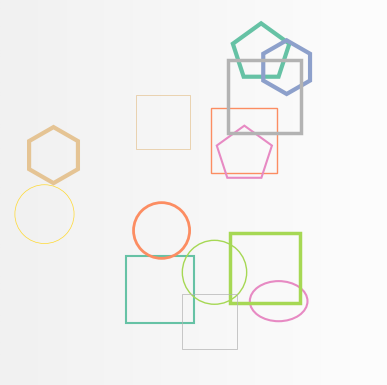[{"shape": "pentagon", "thickness": 3, "radius": 0.38, "center": [0.674, 0.863]}, {"shape": "square", "thickness": 1.5, "radius": 0.44, "center": [0.413, 0.248]}, {"shape": "square", "thickness": 1, "radius": 0.42, "center": [0.629, 0.636]}, {"shape": "circle", "thickness": 2, "radius": 0.36, "center": [0.417, 0.401]}, {"shape": "hexagon", "thickness": 3, "radius": 0.35, "center": [0.74, 0.826]}, {"shape": "oval", "thickness": 1.5, "radius": 0.37, "center": [0.719, 0.218]}, {"shape": "pentagon", "thickness": 1.5, "radius": 0.37, "center": [0.631, 0.599]}, {"shape": "circle", "thickness": 1, "radius": 0.42, "center": [0.554, 0.293]}, {"shape": "square", "thickness": 2.5, "radius": 0.45, "center": [0.683, 0.303]}, {"shape": "circle", "thickness": 0.5, "radius": 0.38, "center": [0.115, 0.444]}, {"shape": "hexagon", "thickness": 3, "radius": 0.36, "center": [0.138, 0.597]}, {"shape": "square", "thickness": 0.5, "radius": 0.35, "center": [0.421, 0.684]}, {"shape": "square", "thickness": 2.5, "radius": 0.47, "center": [0.683, 0.749]}, {"shape": "square", "thickness": 0.5, "radius": 0.36, "center": [0.541, 0.164]}]